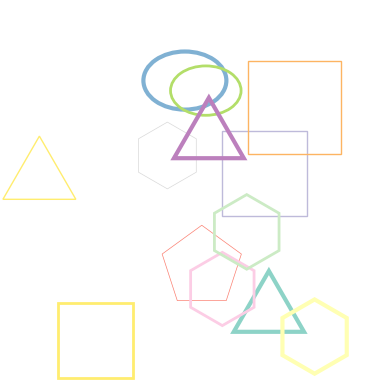[{"shape": "triangle", "thickness": 3, "radius": 0.53, "center": [0.698, 0.191]}, {"shape": "hexagon", "thickness": 3, "radius": 0.48, "center": [0.817, 0.126]}, {"shape": "square", "thickness": 1, "radius": 0.55, "center": [0.687, 0.55]}, {"shape": "pentagon", "thickness": 0.5, "radius": 0.54, "center": [0.524, 0.307]}, {"shape": "oval", "thickness": 3, "radius": 0.54, "center": [0.48, 0.791]}, {"shape": "square", "thickness": 1, "radius": 0.6, "center": [0.765, 0.721]}, {"shape": "oval", "thickness": 2, "radius": 0.46, "center": [0.535, 0.765]}, {"shape": "hexagon", "thickness": 2, "radius": 0.48, "center": [0.577, 0.249]}, {"shape": "hexagon", "thickness": 0.5, "radius": 0.43, "center": [0.435, 0.596]}, {"shape": "triangle", "thickness": 3, "radius": 0.52, "center": [0.543, 0.641]}, {"shape": "hexagon", "thickness": 2, "radius": 0.48, "center": [0.641, 0.398]}, {"shape": "square", "thickness": 2, "radius": 0.49, "center": [0.249, 0.116]}, {"shape": "triangle", "thickness": 1, "radius": 0.55, "center": [0.102, 0.537]}]